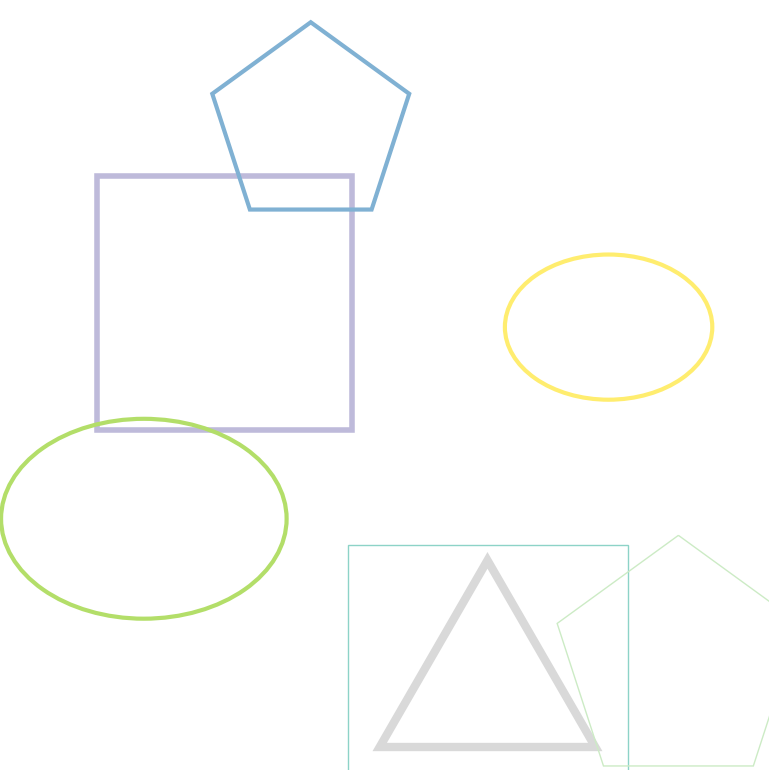[{"shape": "square", "thickness": 0.5, "radius": 0.91, "center": [0.634, 0.11]}, {"shape": "square", "thickness": 2, "radius": 0.83, "center": [0.291, 0.606]}, {"shape": "pentagon", "thickness": 1.5, "radius": 0.67, "center": [0.404, 0.837]}, {"shape": "oval", "thickness": 1.5, "radius": 0.93, "center": [0.187, 0.326]}, {"shape": "triangle", "thickness": 3, "radius": 0.81, "center": [0.633, 0.111]}, {"shape": "pentagon", "thickness": 0.5, "radius": 0.83, "center": [0.881, 0.139]}, {"shape": "oval", "thickness": 1.5, "radius": 0.67, "center": [0.79, 0.575]}]